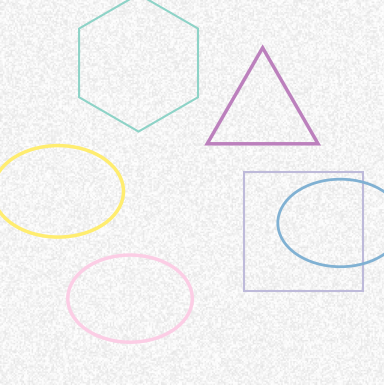[{"shape": "hexagon", "thickness": 1.5, "radius": 0.89, "center": [0.36, 0.837]}, {"shape": "square", "thickness": 1.5, "radius": 0.78, "center": [0.788, 0.399]}, {"shape": "oval", "thickness": 2, "radius": 0.81, "center": [0.884, 0.421]}, {"shape": "oval", "thickness": 2.5, "radius": 0.81, "center": [0.338, 0.224]}, {"shape": "triangle", "thickness": 2.5, "radius": 0.83, "center": [0.682, 0.71]}, {"shape": "oval", "thickness": 2.5, "radius": 0.85, "center": [0.151, 0.503]}]